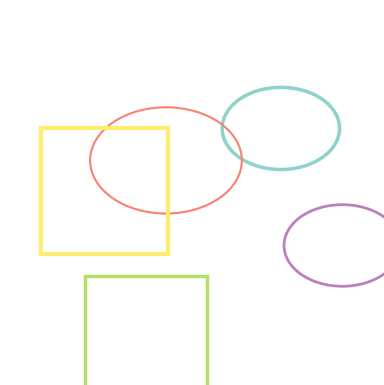[{"shape": "oval", "thickness": 2.5, "radius": 0.76, "center": [0.73, 0.666]}, {"shape": "oval", "thickness": 1.5, "radius": 0.99, "center": [0.431, 0.583]}, {"shape": "square", "thickness": 2.5, "radius": 0.79, "center": [0.38, 0.125]}, {"shape": "oval", "thickness": 2, "radius": 0.76, "center": [0.889, 0.362]}, {"shape": "square", "thickness": 3, "radius": 0.82, "center": [0.271, 0.504]}]